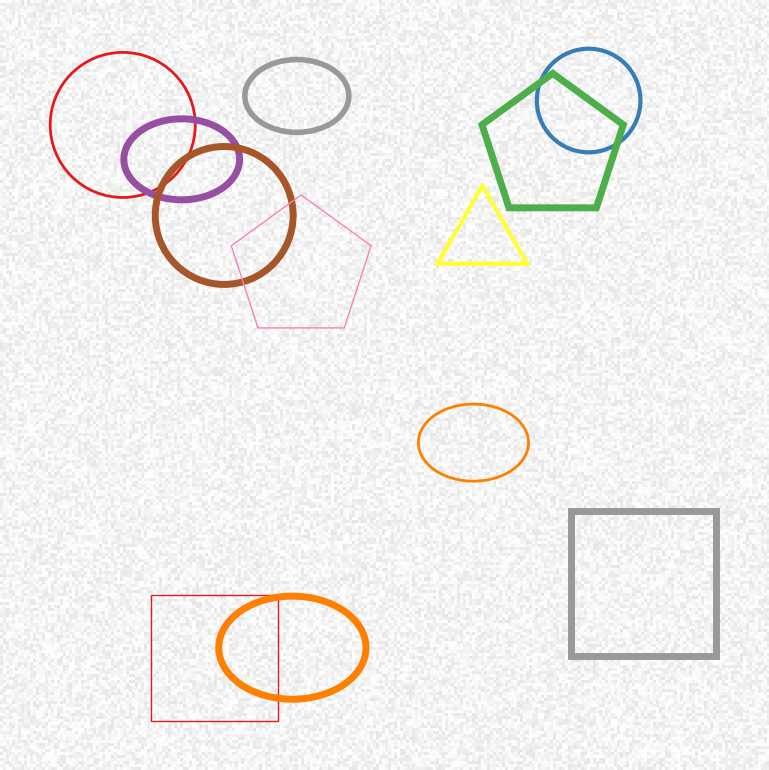[{"shape": "circle", "thickness": 1, "radius": 0.47, "center": [0.159, 0.838]}, {"shape": "square", "thickness": 0.5, "radius": 0.41, "center": [0.279, 0.146]}, {"shape": "circle", "thickness": 1.5, "radius": 0.34, "center": [0.764, 0.869]}, {"shape": "pentagon", "thickness": 2.5, "radius": 0.48, "center": [0.718, 0.808]}, {"shape": "oval", "thickness": 2.5, "radius": 0.38, "center": [0.236, 0.793]}, {"shape": "oval", "thickness": 1, "radius": 0.36, "center": [0.615, 0.425]}, {"shape": "oval", "thickness": 2.5, "radius": 0.48, "center": [0.38, 0.159]}, {"shape": "triangle", "thickness": 1.5, "radius": 0.34, "center": [0.626, 0.691]}, {"shape": "circle", "thickness": 2.5, "radius": 0.45, "center": [0.291, 0.72]}, {"shape": "pentagon", "thickness": 0.5, "radius": 0.48, "center": [0.391, 0.651]}, {"shape": "square", "thickness": 2.5, "radius": 0.47, "center": [0.836, 0.243]}, {"shape": "oval", "thickness": 2, "radius": 0.34, "center": [0.386, 0.875]}]